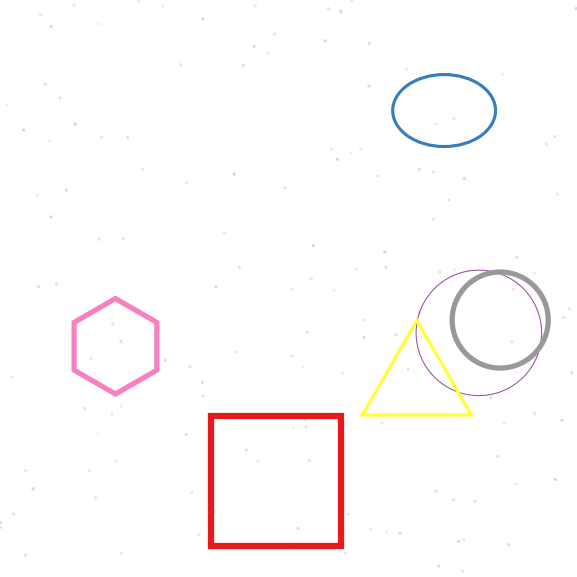[{"shape": "square", "thickness": 3, "radius": 0.56, "center": [0.477, 0.166]}, {"shape": "oval", "thickness": 1.5, "radius": 0.45, "center": [0.769, 0.808]}, {"shape": "circle", "thickness": 0.5, "radius": 0.54, "center": [0.829, 0.423]}, {"shape": "triangle", "thickness": 1.5, "radius": 0.55, "center": [0.722, 0.335]}, {"shape": "hexagon", "thickness": 2.5, "radius": 0.41, "center": [0.2, 0.4]}, {"shape": "circle", "thickness": 2.5, "radius": 0.42, "center": [0.866, 0.445]}]